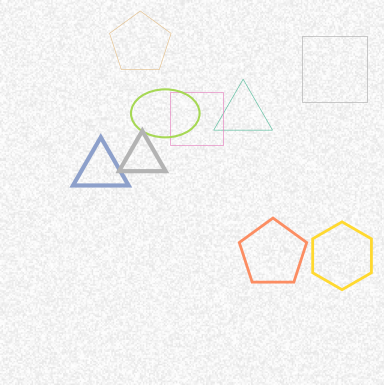[{"shape": "triangle", "thickness": 0.5, "radius": 0.44, "center": [0.631, 0.706]}, {"shape": "pentagon", "thickness": 2, "radius": 0.46, "center": [0.709, 0.342]}, {"shape": "triangle", "thickness": 3, "radius": 0.42, "center": [0.262, 0.56]}, {"shape": "square", "thickness": 0.5, "radius": 0.34, "center": [0.511, 0.691]}, {"shape": "oval", "thickness": 1.5, "radius": 0.45, "center": [0.429, 0.706]}, {"shape": "hexagon", "thickness": 2, "radius": 0.44, "center": [0.888, 0.336]}, {"shape": "pentagon", "thickness": 0.5, "radius": 0.42, "center": [0.364, 0.887]}, {"shape": "square", "thickness": 0.5, "radius": 0.42, "center": [0.869, 0.821]}, {"shape": "triangle", "thickness": 3, "radius": 0.35, "center": [0.37, 0.59]}]